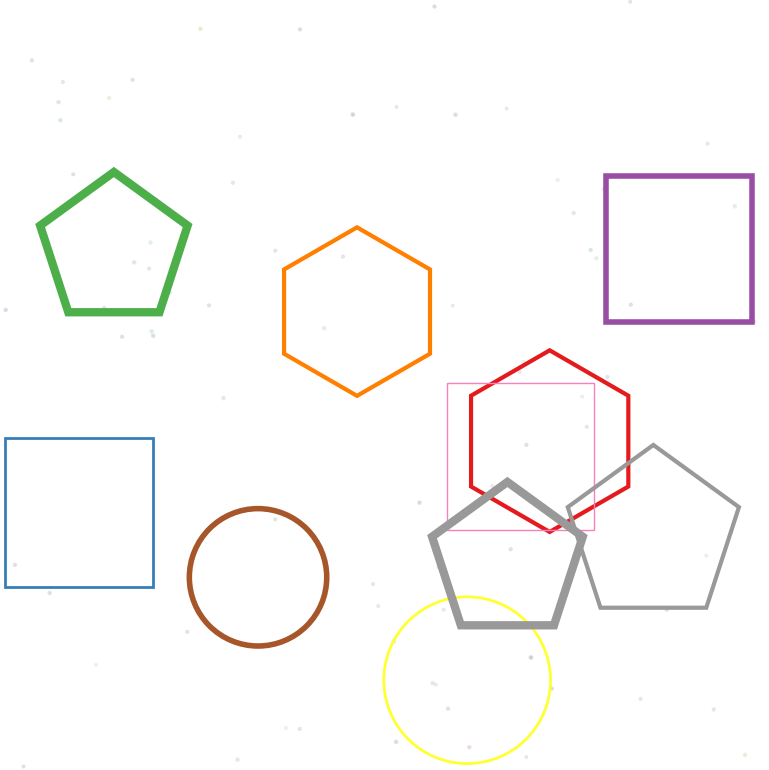[{"shape": "hexagon", "thickness": 1.5, "radius": 0.59, "center": [0.714, 0.427]}, {"shape": "square", "thickness": 1, "radius": 0.48, "center": [0.103, 0.334]}, {"shape": "pentagon", "thickness": 3, "radius": 0.5, "center": [0.148, 0.676]}, {"shape": "square", "thickness": 2, "radius": 0.47, "center": [0.882, 0.677]}, {"shape": "hexagon", "thickness": 1.5, "radius": 0.55, "center": [0.464, 0.595]}, {"shape": "circle", "thickness": 1, "radius": 0.54, "center": [0.607, 0.117]}, {"shape": "circle", "thickness": 2, "radius": 0.45, "center": [0.335, 0.25]}, {"shape": "square", "thickness": 0.5, "radius": 0.48, "center": [0.676, 0.407]}, {"shape": "pentagon", "thickness": 1.5, "radius": 0.58, "center": [0.849, 0.305]}, {"shape": "pentagon", "thickness": 3, "radius": 0.51, "center": [0.659, 0.271]}]